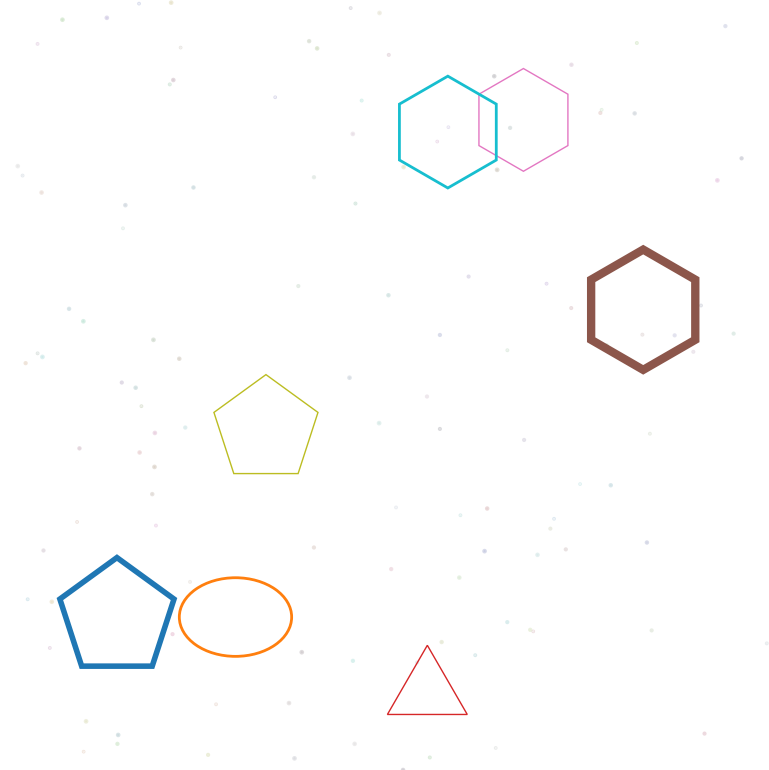[{"shape": "pentagon", "thickness": 2, "radius": 0.39, "center": [0.152, 0.198]}, {"shape": "oval", "thickness": 1, "radius": 0.36, "center": [0.306, 0.199]}, {"shape": "triangle", "thickness": 0.5, "radius": 0.3, "center": [0.555, 0.102]}, {"shape": "hexagon", "thickness": 3, "radius": 0.39, "center": [0.835, 0.598]}, {"shape": "hexagon", "thickness": 0.5, "radius": 0.33, "center": [0.68, 0.844]}, {"shape": "pentagon", "thickness": 0.5, "radius": 0.36, "center": [0.345, 0.442]}, {"shape": "hexagon", "thickness": 1, "radius": 0.36, "center": [0.582, 0.828]}]